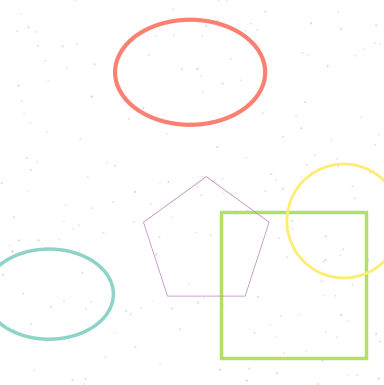[{"shape": "oval", "thickness": 2.5, "radius": 0.84, "center": [0.127, 0.236]}, {"shape": "oval", "thickness": 3, "radius": 0.97, "center": [0.494, 0.812]}, {"shape": "square", "thickness": 2.5, "radius": 0.95, "center": [0.762, 0.259]}, {"shape": "pentagon", "thickness": 0.5, "radius": 0.86, "center": [0.536, 0.37]}, {"shape": "circle", "thickness": 2, "radius": 0.74, "center": [0.893, 0.426]}]